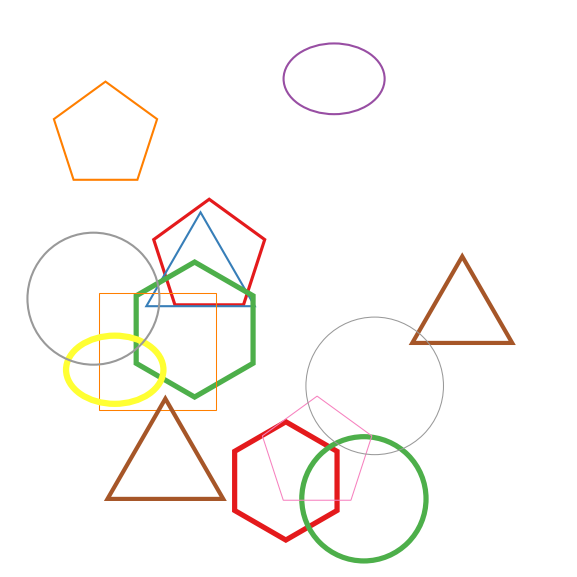[{"shape": "hexagon", "thickness": 2.5, "radius": 0.51, "center": [0.495, 0.166]}, {"shape": "pentagon", "thickness": 1.5, "radius": 0.51, "center": [0.362, 0.553]}, {"shape": "triangle", "thickness": 1, "radius": 0.54, "center": [0.347, 0.523]}, {"shape": "hexagon", "thickness": 2.5, "radius": 0.58, "center": [0.337, 0.428]}, {"shape": "circle", "thickness": 2.5, "radius": 0.54, "center": [0.63, 0.135]}, {"shape": "oval", "thickness": 1, "radius": 0.44, "center": [0.579, 0.863]}, {"shape": "square", "thickness": 0.5, "radius": 0.51, "center": [0.273, 0.39]}, {"shape": "pentagon", "thickness": 1, "radius": 0.47, "center": [0.183, 0.764]}, {"shape": "oval", "thickness": 3, "radius": 0.42, "center": [0.199, 0.359]}, {"shape": "triangle", "thickness": 2, "radius": 0.5, "center": [0.8, 0.455]}, {"shape": "triangle", "thickness": 2, "radius": 0.58, "center": [0.286, 0.193]}, {"shape": "pentagon", "thickness": 0.5, "radius": 0.5, "center": [0.549, 0.214]}, {"shape": "circle", "thickness": 0.5, "radius": 0.6, "center": [0.649, 0.331]}, {"shape": "circle", "thickness": 1, "radius": 0.57, "center": [0.162, 0.482]}]